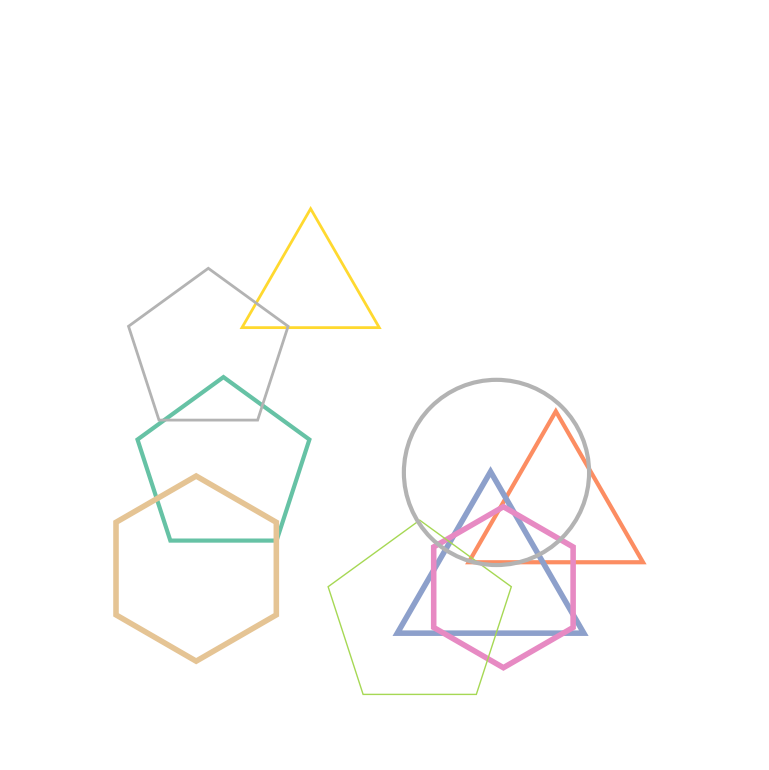[{"shape": "pentagon", "thickness": 1.5, "radius": 0.59, "center": [0.29, 0.393]}, {"shape": "triangle", "thickness": 1.5, "radius": 0.65, "center": [0.722, 0.335]}, {"shape": "triangle", "thickness": 2, "radius": 0.7, "center": [0.637, 0.248]}, {"shape": "hexagon", "thickness": 2, "radius": 0.52, "center": [0.654, 0.237]}, {"shape": "pentagon", "thickness": 0.5, "radius": 0.63, "center": [0.545, 0.199]}, {"shape": "triangle", "thickness": 1, "radius": 0.51, "center": [0.403, 0.626]}, {"shape": "hexagon", "thickness": 2, "radius": 0.6, "center": [0.255, 0.262]}, {"shape": "circle", "thickness": 1.5, "radius": 0.6, "center": [0.645, 0.386]}, {"shape": "pentagon", "thickness": 1, "radius": 0.54, "center": [0.271, 0.543]}]